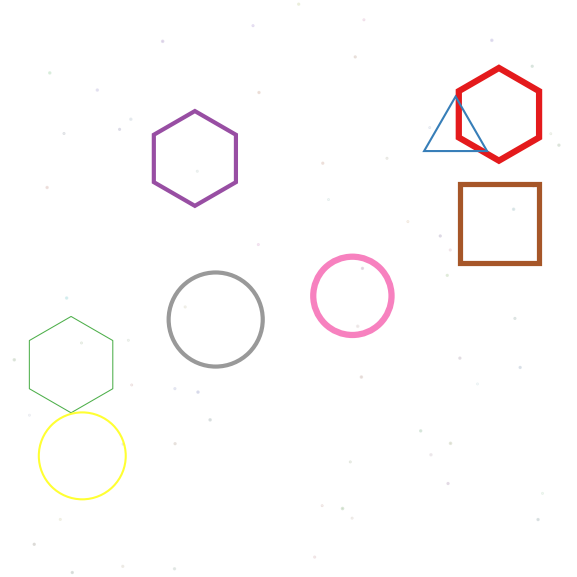[{"shape": "hexagon", "thickness": 3, "radius": 0.4, "center": [0.864, 0.801]}, {"shape": "triangle", "thickness": 1, "radius": 0.31, "center": [0.789, 0.769]}, {"shape": "hexagon", "thickness": 0.5, "radius": 0.42, "center": [0.123, 0.368]}, {"shape": "hexagon", "thickness": 2, "radius": 0.41, "center": [0.337, 0.725]}, {"shape": "circle", "thickness": 1, "radius": 0.38, "center": [0.142, 0.21]}, {"shape": "square", "thickness": 2.5, "radius": 0.34, "center": [0.864, 0.612]}, {"shape": "circle", "thickness": 3, "radius": 0.34, "center": [0.61, 0.487]}, {"shape": "circle", "thickness": 2, "radius": 0.41, "center": [0.373, 0.446]}]